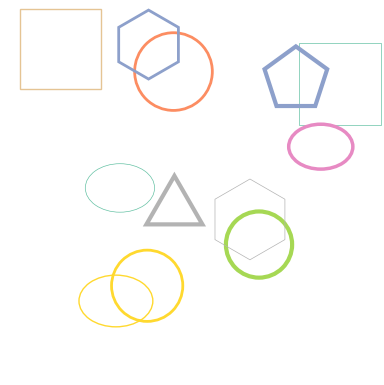[{"shape": "square", "thickness": 0.5, "radius": 0.53, "center": [0.884, 0.783]}, {"shape": "oval", "thickness": 0.5, "radius": 0.45, "center": [0.312, 0.512]}, {"shape": "circle", "thickness": 2, "radius": 0.5, "center": [0.451, 0.814]}, {"shape": "pentagon", "thickness": 3, "radius": 0.43, "center": [0.768, 0.794]}, {"shape": "hexagon", "thickness": 2, "radius": 0.45, "center": [0.386, 0.884]}, {"shape": "oval", "thickness": 2.5, "radius": 0.42, "center": [0.833, 0.619]}, {"shape": "circle", "thickness": 3, "radius": 0.43, "center": [0.673, 0.365]}, {"shape": "oval", "thickness": 1, "radius": 0.48, "center": [0.301, 0.218]}, {"shape": "circle", "thickness": 2, "radius": 0.46, "center": [0.382, 0.258]}, {"shape": "square", "thickness": 1, "radius": 0.52, "center": [0.157, 0.872]}, {"shape": "hexagon", "thickness": 0.5, "radius": 0.52, "center": [0.649, 0.43]}, {"shape": "triangle", "thickness": 3, "radius": 0.42, "center": [0.453, 0.459]}]